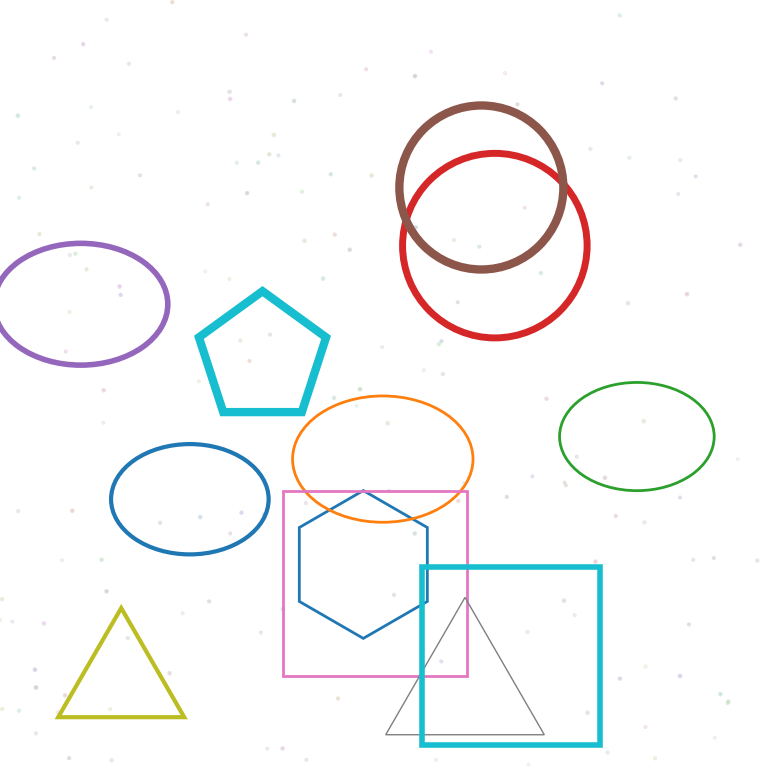[{"shape": "hexagon", "thickness": 1, "radius": 0.48, "center": [0.472, 0.267]}, {"shape": "oval", "thickness": 1.5, "radius": 0.51, "center": [0.247, 0.352]}, {"shape": "oval", "thickness": 1, "radius": 0.59, "center": [0.497, 0.404]}, {"shape": "oval", "thickness": 1, "radius": 0.5, "center": [0.827, 0.433]}, {"shape": "circle", "thickness": 2.5, "radius": 0.6, "center": [0.643, 0.681]}, {"shape": "oval", "thickness": 2, "radius": 0.56, "center": [0.105, 0.605]}, {"shape": "circle", "thickness": 3, "radius": 0.53, "center": [0.625, 0.757]}, {"shape": "square", "thickness": 1, "radius": 0.6, "center": [0.487, 0.242]}, {"shape": "triangle", "thickness": 0.5, "radius": 0.59, "center": [0.604, 0.105]}, {"shape": "triangle", "thickness": 1.5, "radius": 0.47, "center": [0.157, 0.116]}, {"shape": "pentagon", "thickness": 3, "radius": 0.43, "center": [0.341, 0.535]}, {"shape": "square", "thickness": 2, "radius": 0.58, "center": [0.664, 0.148]}]